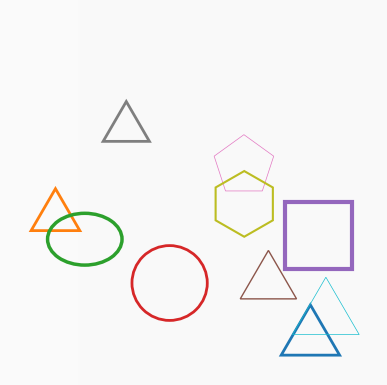[{"shape": "triangle", "thickness": 2, "radius": 0.44, "center": [0.801, 0.121]}, {"shape": "triangle", "thickness": 2, "radius": 0.36, "center": [0.143, 0.437]}, {"shape": "oval", "thickness": 2.5, "radius": 0.48, "center": [0.219, 0.379]}, {"shape": "circle", "thickness": 2, "radius": 0.49, "center": [0.438, 0.265]}, {"shape": "square", "thickness": 3, "radius": 0.43, "center": [0.823, 0.389]}, {"shape": "triangle", "thickness": 1, "radius": 0.42, "center": [0.693, 0.266]}, {"shape": "pentagon", "thickness": 0.5, "radius": 0.4, "center": [0.629, 0.569]}, {"shape": "triangle", "thickness": 2, "radius": 0.34, "center": [0.326, 0.667]}, {"shape": "hexagon", "thickness": 1.5, "radius": 0.43, "center": [0.63, 0.47]}, {"shape": "triangle", "thickness": 0.5, "radius": 0.5, "center": [0.841, 0.181]}]